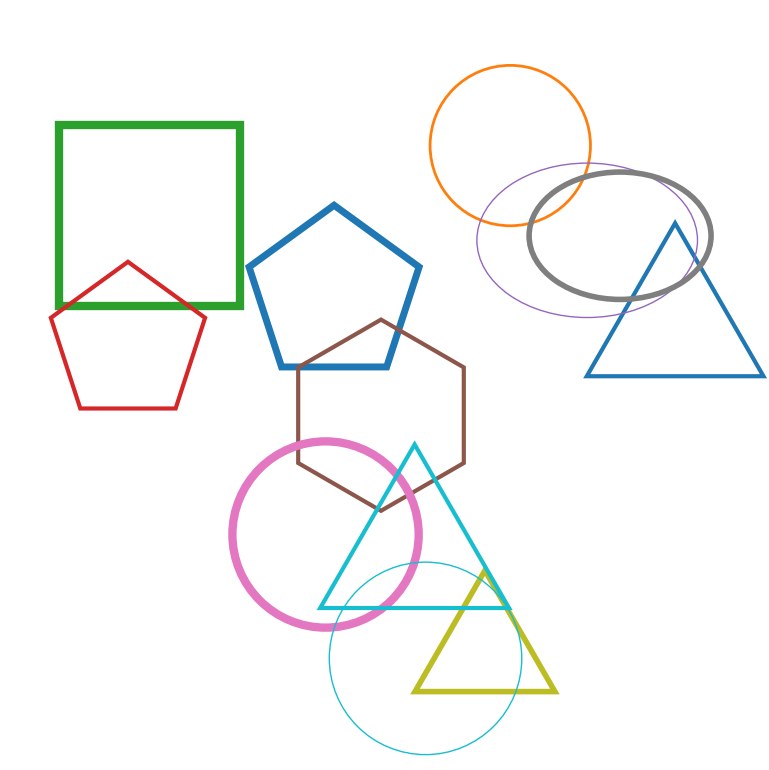[{"shape": "triangle", "thickness": 1.5, "radius": 0.66, "center": [0.877, 0.578]}, {"shape": "pentagon", "thickness": 2.5, "radius": 0.58, "center": [0.434, 0.617]}, {"shape": "circle", "thickness": 1, "radius": 0.52, "center": [0.663, 0.811]}, {"shape": "square", "thickness": 3, "radius": 0.59, "center": [0.194, 0.72]}, {"shape": "pentagon", "thickness": 1.5, "radius": 0.53, "center": [0.166, 0.555]}, {"shape": "oval", "thickness": 0.5, "radius": 0.72, "center": [0.763, 0.688]}, {"shape": "hexagon", "thickness": 1.5, "radius": 0.62, "center": [0.495, 0.461]}, {"shape": "circle", "thickness": 3, "radius": 0.6, "center": [0.423, 0.306]}, {"shape": "oval", "thickness": 2, "radius": 0.59, "center": [0.805, 0.694]}, {"shape": "triangle", "thickness": 2, "radius": 0.52, "center": [0.63, 0.154]}, {"shape": "circle", "thickness": 0.5, "radius": 0.62, "center": [0.553, 0.145]}, {"shape": "triangle", "thickness": 1.5, "radius": 0.71, "center": [0.538, 0.281]}]